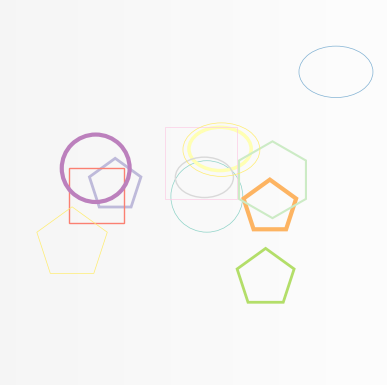[{"shape": "circle", "thickness": 0.5, "radius": 0.46, "center": [0.534, 0.49]}, {"shape": "oval", "thickness": 2.5, "radius": 0.4, "center": [0.568, 0.613]}, {"shape": "pentagon", "thickness": 2, "radius": 0.35, "center": [0.297, 0.519]}, {"shape": "square", "thickness": 1, "radius": 0.35, "center": [0.249, 0.492]}, {"shape": "oval", "thickness": 0.5, "radius": 0.48, "center": [0.867, 0.813]}, {"shape": "pentagon", "thickness": 3, "radius": 0.36, "center": [0.696, 0.462]}, {"shape": "pentagon", "thickness": 2, "radius": 0.39, "center": [0.685, 0.277]}, {"shape": "square", "thickness": 0.5, "radius": 0.47, "center": [0.519, 0.576]}, {"shape": "oval", "thickness": 1, "radius": 0.37, "center": [0.527, 0.539]}, {"shape": "circle", "thickness": 3, "radius": 0.44, "center": [0.247, 0.563]}, {"shape": "hexagon", "thickness": 1.5, "radius": 0.5, "center": [0.703, 0.533]}, {"shape": "pentagon", "thickness": 0.5, "radius": 0.48, "center": [0.186, 0.367]}, {"shape": "oval", "thickness": 0.5, "radius": 0.5, "center": [0.571, 0.611]}]